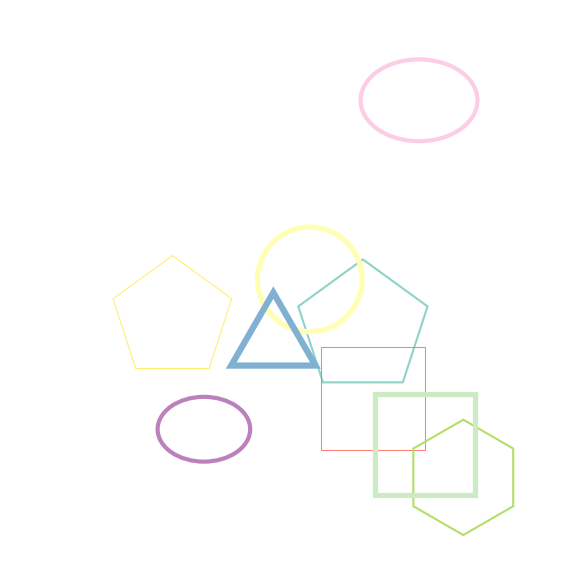[{"shape": "pentagon", "thickness": 1, "radius": 0.59, "center": [0.628, 0.432]}, {"shape": "circle", "thickness": 2.5, "radius": 0.45, "center": [0.536, 0.515]}, {"shape": "square", "thickness": 0.5, "radius": 0.45, "center": [0.646, 0.309]}, {"shape": "triangle", "thickness": 3, "radius": 0.42, "center": [0.473, 0.408]}, {"shape": "hexagon", "thickness": 1, "radius": 0.5, "center": [0.802, 0.172]}, {"shape": "oval", "thickness": 2, "radius": 0.51, "center": [0.726, 0.825]}, {"shape": "oval", "thickness": 2, "radius": 0.4, "center": [0.353, 0.256]}, {"shape": "square", "thickness": 2.5, "radius": 0.44, "center": [0.736, 0.229]}, {"shape": "pentagon", "thickness": 0.5, "radius": 0.54, "center": [0.298, 0.448]}]